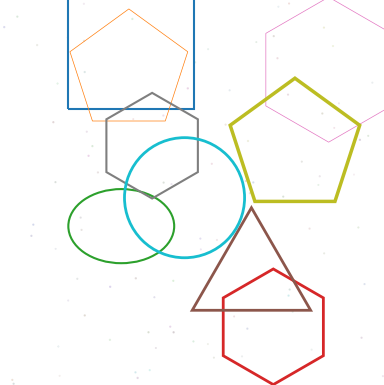[{"shape": "square", "thickness": 1.5, "radius": 0.82, "center": [0.34, 0.881]}, {"shape": "pentagon", "thickness": 0.5, "radius": 0.8, "center": [0.335, 0.816]}, {"shape": "oval", "thickness": 1.5, "radius": 0.69, "center": [0.315, 0.413]}, {"shape": "hexagon", "thickness": 2, "radius": 0.75, "center": [0.71, 0.151]}, {"shape": "triangle", "thickness": 2, "radius": 0.89, "center": [0.653, 0.283]}, {"shape": "hexagon", "thickness": 0.5, "radius": 0.94, "center": [0.854, 0.819]}, {"shape": "hexagon", "thickness": 1.5, "radius": 0.69, "center": [0.395, 0.622]}, {"shape": "pentagon", "thickness": 2.5, "radius": 0.88, "center": [0.766, 0.62]}, {"shape": "circle", "thickness": 2, "radius": 0.78, "center": [0.479, 0.486]}]